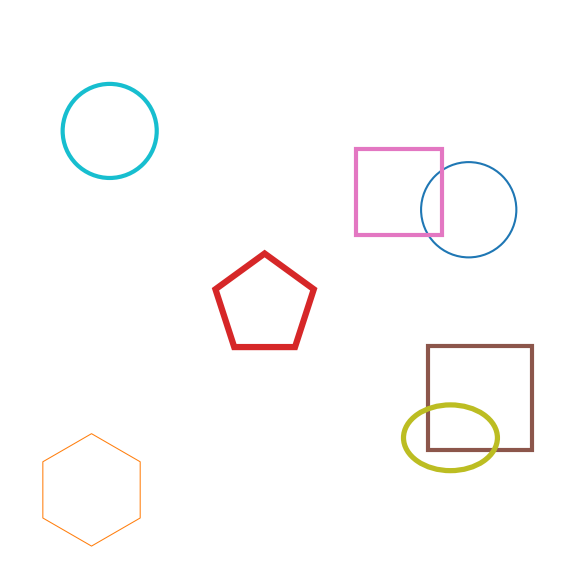[{"shape": "circle", "thickness": 1, "radius": 0.41, "center": [0.812, 0.636]}, {"shape": "hexagon", "thickness": 0.5, "radius": 0.49, "center": [0.158, 0.151]}, {"shape": "pentagon", "thickness": 3, "radius": 0.45, "center": [0.458, 0.471]}, {"shape": "square", "thickness": 2, "radius": 0.45, "center": [0.832, 0.311]}, {"shape": "square", "thickness": 2, "radius": 0.37, "center": [0.691, 0.667]}, {"shape": "oval", "thickness": 2.5, "radius": 0.41, "center": [0.78, 0.241]}, {"shape": "circle", "thickness": 2, "radius": 0.41, "center": [0.19, 0.772]}]